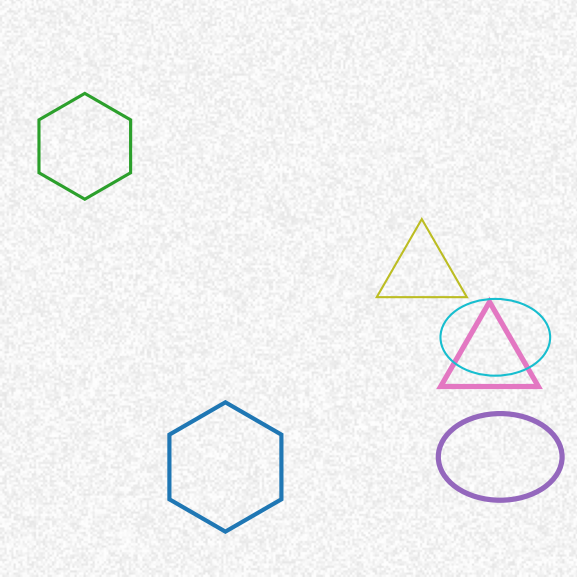[{"shape": "hexagon", "thickness": 2, "radius": 0.56, "center": [0.39, 0.191]}, {"shape": "hexagon", "thickness": 1.5, "radius": 0.46, "center": [0.147, 0.746]}, {"shape": "oval", "thickness": 2.5, "radius": 0.54, "center": [0.866, 0.208]}, {"shape": "triangle", "thickness": 2.5, "radius": 0.49, "center": [0.848, 0.379]}, {"shape": "triangle", "thickness": 1, "radius": 0.45, "center": [0.73, 0.53]}, {"shape": "oval", "thickness": 1, "radius": 0.47, "center": [0.858, 0.415]}]